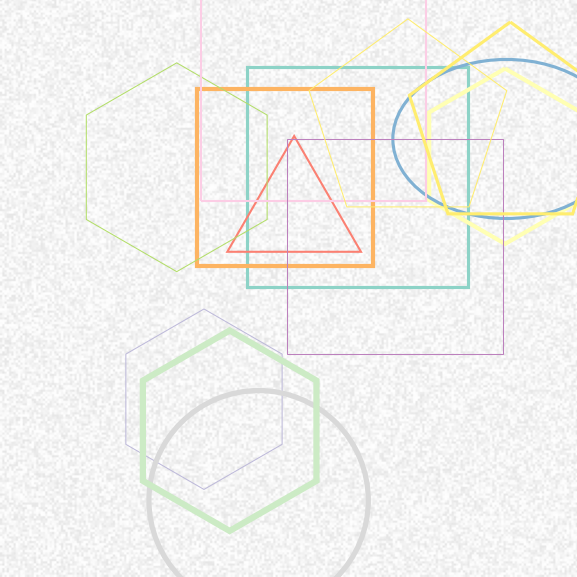[{"shape": "square", "thickness": 1.5, "radius": 0.95, "center": [0.619, 0.693]}, {"shape": "hexagon", "thickness": 2, "radius": 0.76, "center": [0.875, 0.729]}, {"shape": "hexagon", "thickness": 0.5, "radius": 0.78, "center": [0.353, 0.308]}, {"shape": "triangle", "thickness": 1, "radius": 0.67, "center": [0.509, 0.63]}, {"shape": "oval", "thickness": 1.5, "radius": 0.98, "center": [0.877, 0.758]}, {"shape": "square", "thickness": 2, "radius": 0.76, "center": [0.494, 0.692]}, {"shape": "hexagon", "thickness": 0.5, "radius": 0.9, "center": [0.306, 0.71]}, {"shape": "square", "thickness": 1, "radius": 0.97, "center": [0.543, 0.845]}, {"shape": "circle", "thickness": 2.5, "radius": 0.95, "center": [0.448, 0.133]}, {"shape": "square", "thickness": 0.5, "radius": 0.93, "center": [0.684, 0.572]}, {"shape": "hexagon", "thickness": 3, "radius": 0.87, "center": [0.398, 0.253]}, {"shape": "pentagon", "thickness": 1.5, "radius": 0.92, "center": [0.884, 0.777]}, {"shape": "pentagon", "thickness": 0.5, "radius": 0.9, "center": [0.706, 0.786]}]